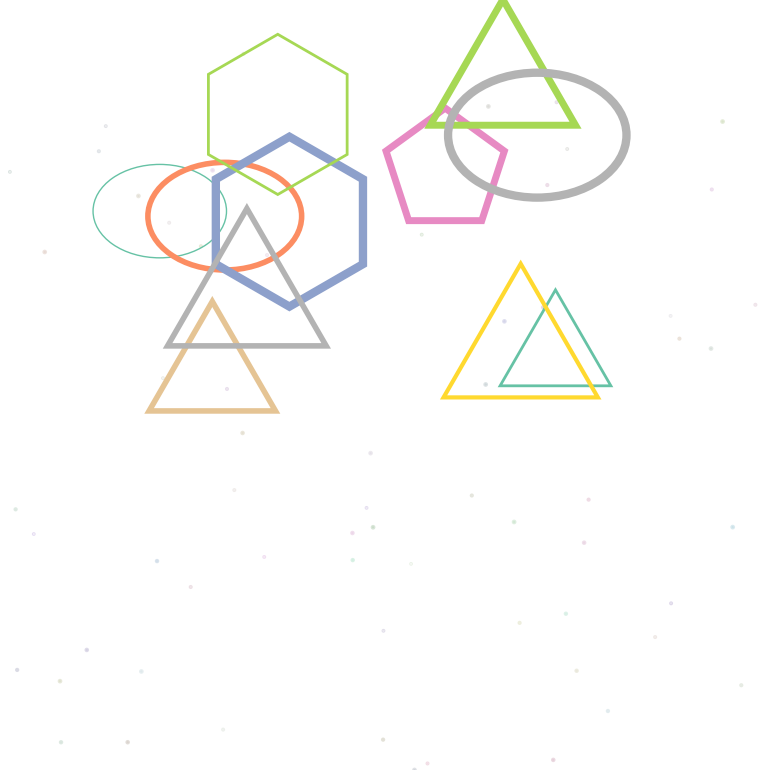[{"shape": "oval", "thickness": 0.5, "radius": 0.43, "center": [0.207, 0.726]}, {"shape": "triangle", "thickness": 1, "radius": 0.42, "center": [0.721, 0.54]}, {"shape": "oval", "thickness": 2, "radius": 0.5, "center": [0.292, 0.719]}, {"shape": "hexagon", "thickness": 3, "radius": 0.55, "center": [0.376, 0.712]}, {"shape": "pentagon", "thickness": 2.5, "radius": 0.4, "center": [0.578, 0.779]}, {"shape": "triangle", "thickness": 2.5, "radius": 0.54, "center": [0.653, 0.892]}, {"shape": "hexagon", "thickness": 1, "radius": 0.52, "center": [0.361, 0.851]}, {"shape": "triangle", "thickness": 1.5, "radius": 0.58, "center": [0.676, 0.542]}, {"shape": "triangle", "thickness": 2, "radius": 0.47, "center": [0.276, 0.514]}, {"shape": "oval", "thickness": 3, "radius": 0.58, "center": [0.698, 0.824]}, {"shape": "triangle", "thickness": 2, "radius": 0.59, "center": [0.321, 0.61]}]